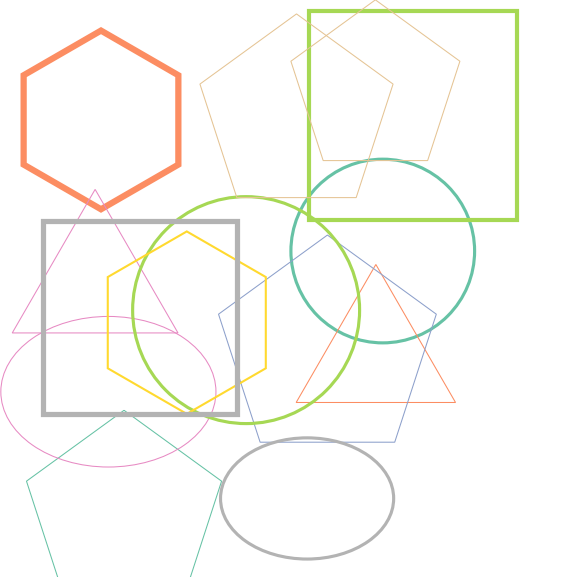[{"shape": "circle", "thickness": 1.5, "radius": 0.8, "center": [0.663, 0.564]}, {"shape": "pentagon", "thickness": 0.5, "radius": 0.89, "center": [0.215, 0.111]}, {"shape": "triangle", "thickness": 0.5, "radius": 0.8, "center": [0.651, 0.382]}, {"shape": "hexagon", "thickness": 3, "radius": 0.77, "center": [0.175, 0.791]}, {"shape": "pentagon", "thickness": 0.5, "radius": 0.99, "center": [0.567, 0.394]}, {"shape": "triangle", "thickness": 0.5, "radius": 0.83, "center": [0.165, 0.505]}, {"shape": "oval", "thickness": 0.5, "radius": 0.93, "center": [0.188, 0.321]}, {"shape": "square", "thickness": 2, "radius": 0.9, "center": [0.715, 0.799]}, {"shape": "circle", "thickness": 1.5, "radius": 0.98, "center": [0.426, 0.462]}, {"shape": "hexagon", "thickness": 1, "radius": 0.79, "center": [0.323, 0.44]}, {"shape": "pentagon", "thickness": 0.5, "radius": 0.88, "center": [0.513, 0.799]}, {"shape": "pentagon", "thickness": 0.5, "radius": 0.77, "center": [0.65, 0.846]}, {"shape": "oval", "thickness": 1.5, "radius": 0.75, "center": [0.532, 0.136]}, {"shape": "square", "thickness": 2.5, "radius": 0.84, "center": [0.243, 0.45]}]